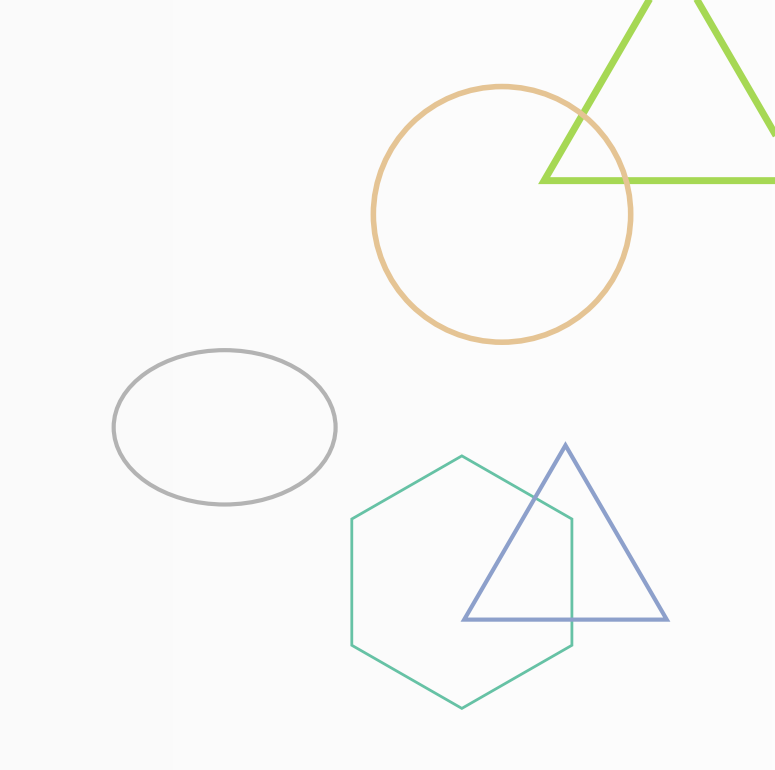[{"shape": "hexagon", "thickness": 1, "radius": 0.82, "center": [0.596, 0.244]}, {"shape": "triangle", "thickness": 1.5, "radius": 0.75, "center": [0.73, 0.271]}, {"shape": "triangle", "thickness": 2.5, "radius": 0.96, "center": [0.869, 0.862]}, {"shape": "circle", "thickness": 2, "radius": 0.83, "center": [0.648, 0.722]}, {"shape": "oval", "thickness": 1.5, "radius": 0.72, "center": [0.29, 0.445]}]